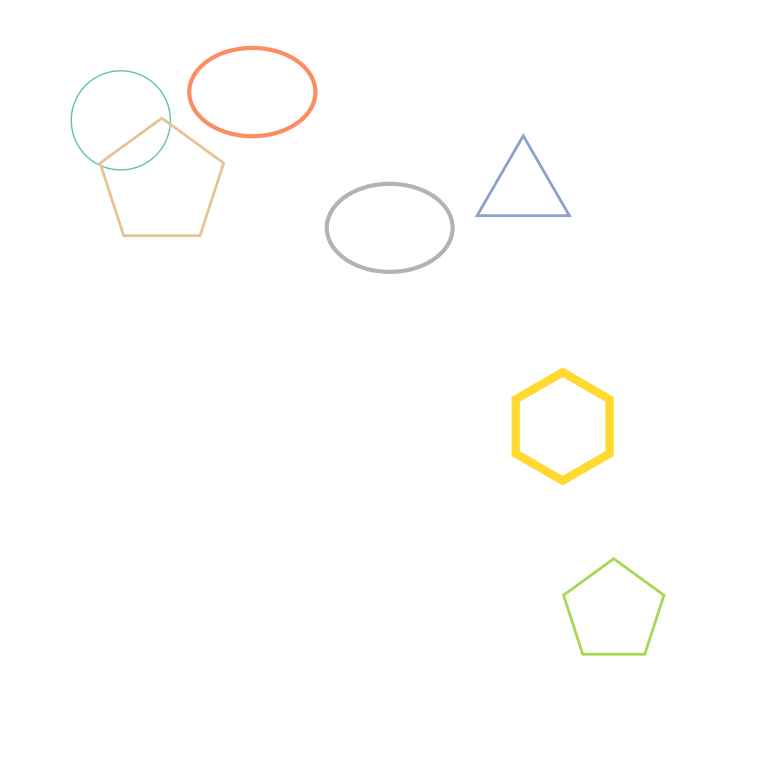[{"shape": "circle", "thickness": 0.5, "radius": 0.32, "center": [0.157, 0.844]}, {"shape": "oval", "thickness": 1.5, "radius": 0.41, "center": [0.328, 0.88]}, {"shape": "triangle", "thickness": 1, "radius": 0.35, "center": [0.68, 0.755]}, {"shape": "pentagon", "thickness": 1, "radius": 0.34, "center": [0.797, 0.206]}, {"shape": "hexagon", "thickness": 3, "radius": 0.35, "center": [0.731, 0.446]}, {"shape": "pentagon", "thickness": 1, "radius": 0.42, "center": [0.21, 0.762]}, {"shape": "oval", "thickness": 1.5, "radius": 0.41, "center": [0.506, 0.704]}]